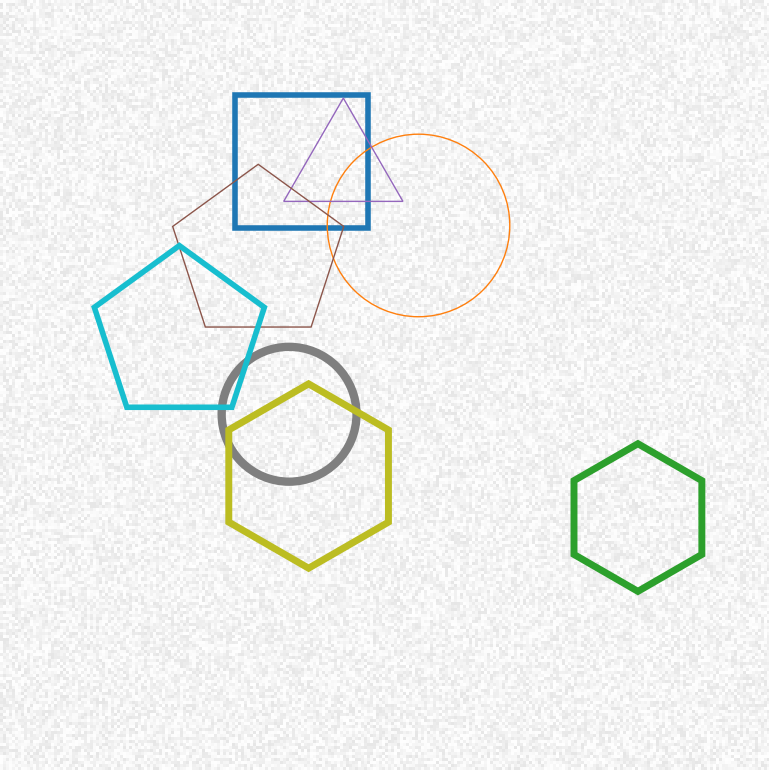[{"shape": "square", "thickness": 2, "radius": 0.43, "center": [0.391, 0.791]}, {"shape": "circle", "thickness": 0.5, "radius": 0.59, "center": [0.544, 0.707]}, {"shape": "hexagon", "thickness": 2.5, "radius": 0.48, "center": [0.828, 0.328]}, {"shape": "triangle", "thickness": 0.5, "radius": 0.45, "center": [0.446, 0.783]}, {"shape": "pentagon", "thickness": 0.5, "radius": 0.58, "center": [0.335, 0.67]}, {"shape": "circle", "thickness": 3, "radius": 0.44, "center": [0.375, 0.462]}, {"shape": "hexagon", "thickness": 2.5, "radius": 0.6, "center": [0.401, 0.382]}, {"shape": "pentagon", "thickness": 2, "radius": 0.58, "center": [0.233, 0.565]}]